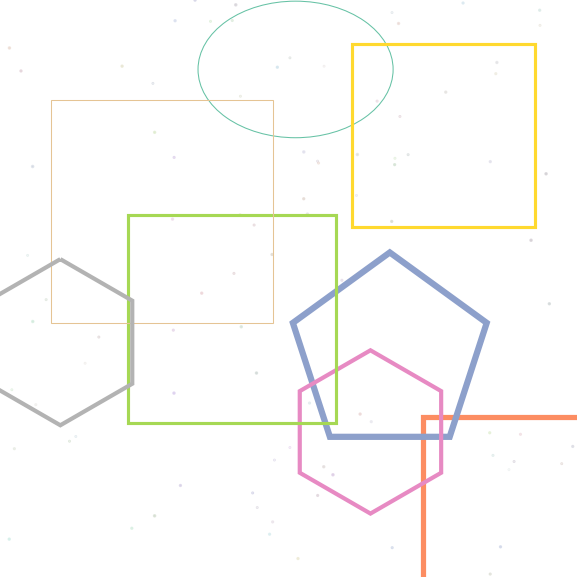[{"shape": "oval", "thickness": 0.5, "radius": 0.84, "center": [0.512, 0.879]}, {"shape": "square", "thickness": 2.5, "radius": 0.75, "center": [0.883, 0.126]}, {"shape": "pentagon", "thickness": 3, "radius": 0.88, "center": [0.675, 0.386]}, {"shape": "hexagon", "thickness": 2, "radius": 0.71, "center": [0.641, 0.251]}, {"shape": "square", "thickness": 1.5, "radius": 0.9, "center": [0.402, 0.447]}, {"shape": "square", "thickness": 1.5, "radius": 0.79, "center": [0.768, 0.765]}, {"shape": "square", "thickness": 0.5, "radius": 0.96, "center": [0.28, 0.633]}, {"shape": "hexagon", "thickness": 2, "radius": 0.72, "center": [0.104, 0.407]}]